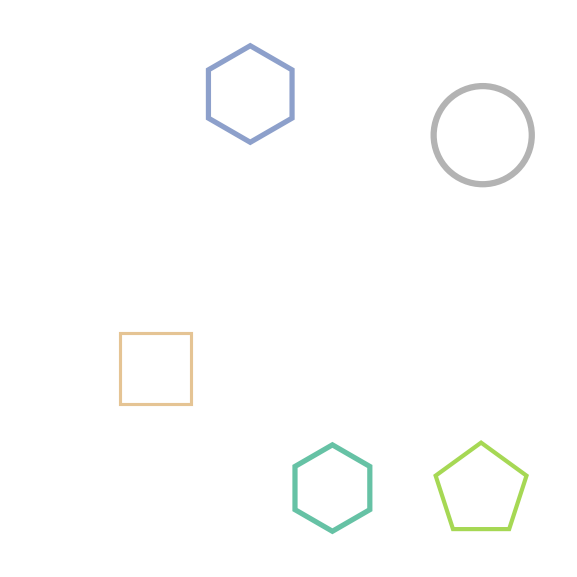[{"shape": "hexagon", "thickness": 2.5, "radius": 0.37, "center": [0.576, 0.154]}, {"shape": "hexagon", "thickness": 2.5, "radius": 0.42, "center": [0.433, 0.836]}, {"shape": "pentagon", "thickness": 2, "radius": 0.41, "center": [0.833, 0.15]}, {"shape": "square", "thickness": 1.5, "radius": 0.31, "center": [0.27, 0.361]}, {"shape": "circle", "thickness": 3, "radius": 0.42, "center": [0.836, 0.765]}]